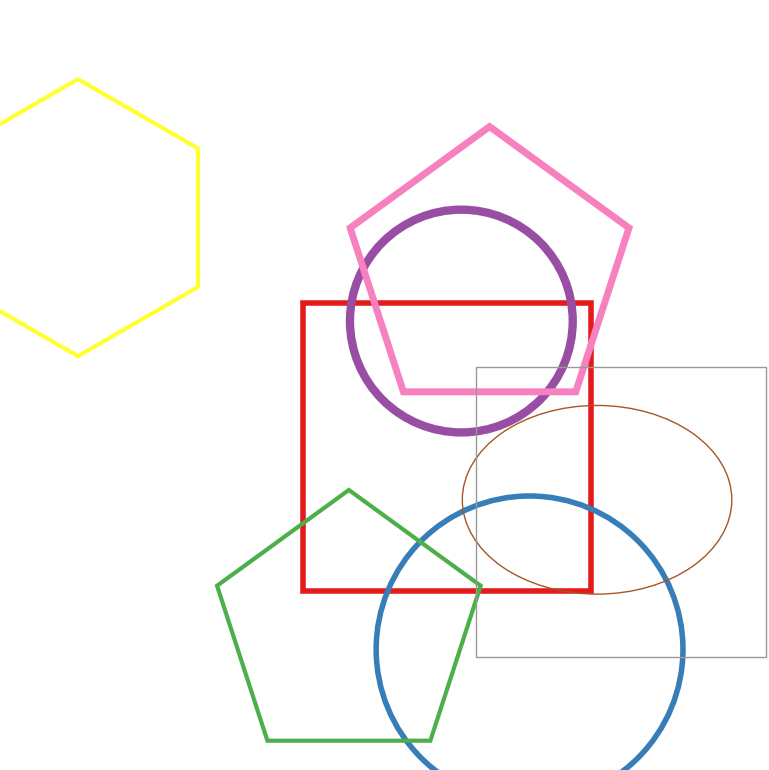[{"shape": "square", "thickness": 2, "radius": 0.93, "center": [0.581, 0.42]}, {"shape": "circle", "thickness": 2, "radius": 1.0, "center": [0.688, 0.157]}, {"shape": "pentagon", "thickness": 1.5, "radius": 0.9, "center": [0.453, 0.184]}, {"shape": "circle", "thickness": 3, "radius": 0.72, "center": [0.599, 0.583]}, {"shape": "hexagon", "thickness": 1.5, "radius": 0.9, "center": [0.101, 0.717]}, {"shape": "oval", "thickness": 0.5, "radius": 0.88, "center": [0.775, 0.351]}, {"shape": "pentagon", "thickness": 2.5, "radius": 0.95, "center": [0.636, 0.645]}, {"shape": "square", "thickness": 0.5, "radius": 0.94, "center": [0.806, 0.335]}]